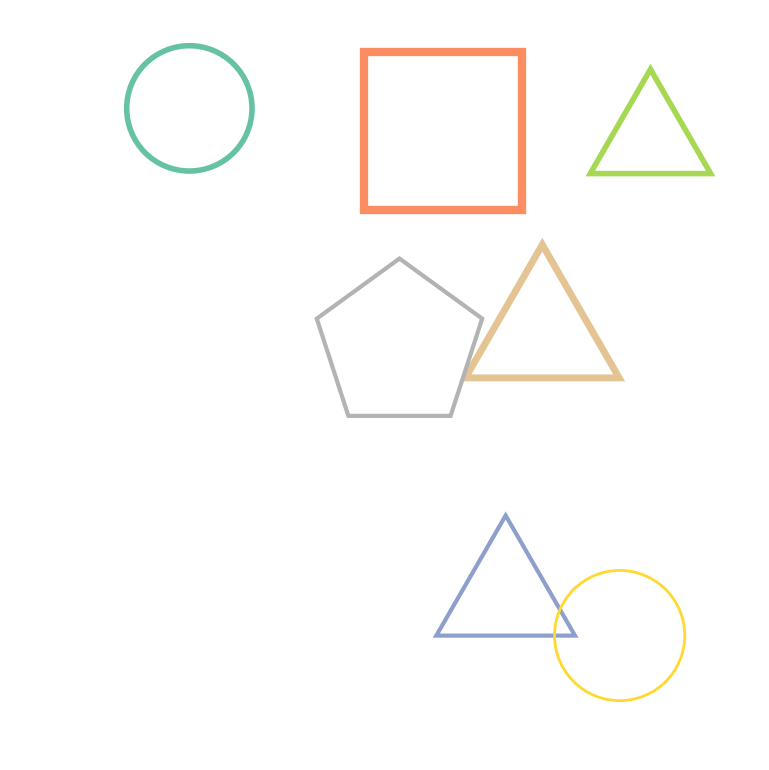[{"shape": "circle", "thickness": 2, "radius": 0.41, "center": [0.246, 0.859]}, {"shape": "square", "thickness": 3, "radius": 0.51, "center": [0.575, 0.83]}, {"shape": "triangle", "thickness": 1.5, "radius": 0.52, "center": [0.657, 0.227]}, {"shape": "triangle", "thickness": 2, "radius": 0.45, "center": [0.845, 0.82]}, {"shape": "circle", "thickness": 1, "radius": 0.42, "center": [0.805, 0.175]}, {"shape": "triangle", "thickness": 2.5, "radius": 0.58, "center": [0.704, 0.567]}, {"shape": "pentagon", "thickness": 1.5, "radius": 0.56, "center": [0.519, 0.551]}]